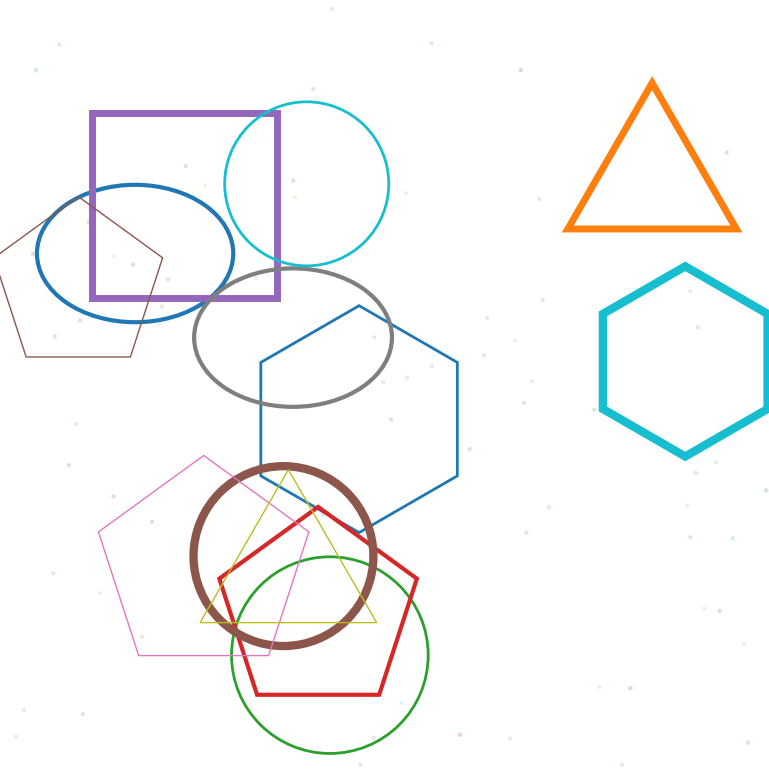[{"shape": "hexagon", "thickness": 1, "radius": 0.74, "center": [0.466, 0.456]}, {"shape": "oval", "thickness": 1.5, "radius": 0.64, "center": [0.175, 0.671]}, {"shape": "triangle", "thickness": 2.5, "radius": 0.63, "center": [0.847, 0.766]}, {"shape": "circle", "thickness": 1, "radius": 0.64, "center": [0.428, 0.149]}, {"shape": "pentagon", "thickness": 1.5, "radius": 0.67, "center": [0.413, 0.207]}, {"shape": "square", "thickness": 2.5, "radius": 0.6, "center": [0.239, 0.733]}, {"shape": "pentagon", "thickness": 0.5, "radius": 0.58, "center": [0.102, 0.63]}, {"shape": "circle", "thickness": 3, "radius": 0.58, "center": [0.368, 0.278]}, {"shape": "pentagon", "thickness": 0.5, "radius": 0.72, "center": [0.264, 0.265]}, {"shape": "oval", "thickness": 1.5, "radius": 0.64, "center": [0.381, 0.562]}, {"shape": "triangle", "thickness": 0.5, "radius": 0.66, "center": [0.375, 0.258]}, {"shape": "circle", "thickness": 1, "radius": 0.53, "center": [0.398, 0.761]}, {"shape": "hexagon", "thickness": 3, "radius": 0.62, "center": [0.89, 0.531]}]